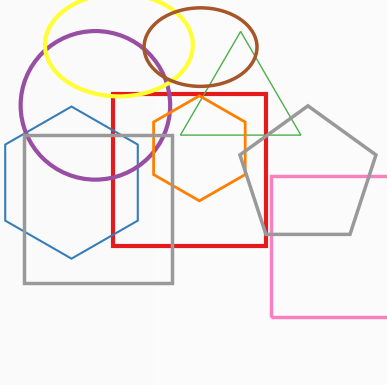[{"shape": "square", "thickness": 3, "radius": 0.99, "center": [0.489, 0.558]}, {"shape": "hexagon", "thickness": 1.5, "radius": 0.99, "center": [0.185, 0.526]}, {"shape": "triangle", "thickness": 1, "radius": 0.9, "center": [0.621, 0.739]}, {"shape": "circle", "thickness": 3, "radius": 0.96, "center": [0.246, 0.726]}, {"shape": "hexagon", "thickness": 2, "radius": 0.68, "center": [0.515, 0.615]}, {"shape": "oval", "thickness": 3, "radius": 0.95, "center": [0.307, 0.883]}, {"shape": "oval", "thickness": 2.5, "radius": 0.73, "center": [0.518, 0.878]}, {"shape": "square", "thickness": 2.5, "radius": 0.92, "center": [0.884, 0.36]}, {"shape": "pentagon", "thickness": 2.5, "radius": 0.92, "center": [0.795, 0.541]}, {"shape": "square", "thickness": 2.5, "radius": 0.96, "center": [0.253, 0.457]}]